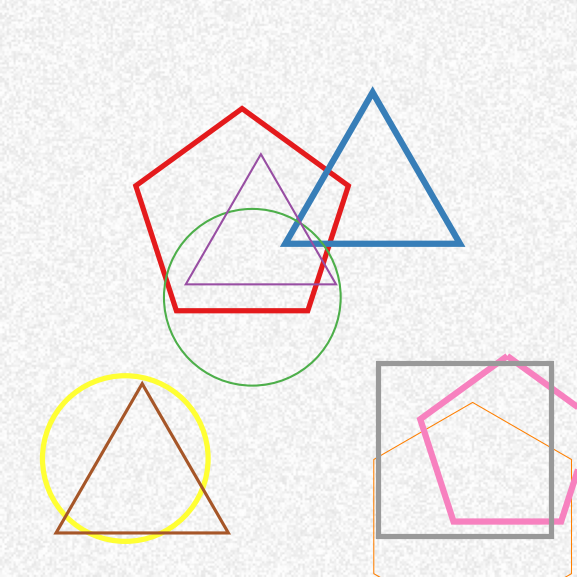[{"shape": "pentagon", "thickness": 2.5, "radius": 0.97, "center": [0.419, 0.618]}, {"shape": "triangle", "thickness": 3, "radius": 0.87, "center": [0.645, 0.664]}, {"shape": "circle", "thickness": 1, "radius": 0.77, "center": [0.437, 0.484]}, {"shape": "triangle", "thickness": 1, "radius": 0.75, "center": [0.452, 0.582]}, {"shape": "hexagon", "thickness": 0.5, "radius": 0.99, "center": [0.818, 0.105]}, {"shape": "circle", "thickness": 2.5, "radius": 0.72, "center": [0.217, 0.205]}, {"shape": "triangle", "thickness": 1.5, "radius": 0.86, "center": [0.246, 0.162]}, {"shape": "pentagon", "thickness": 3, "radius": 0.79, "center": [0.878, 0.224]}, {"shape": "square", "thickness": 2.5, "radius": 0.75, "center": [0.804, 0.221]}]